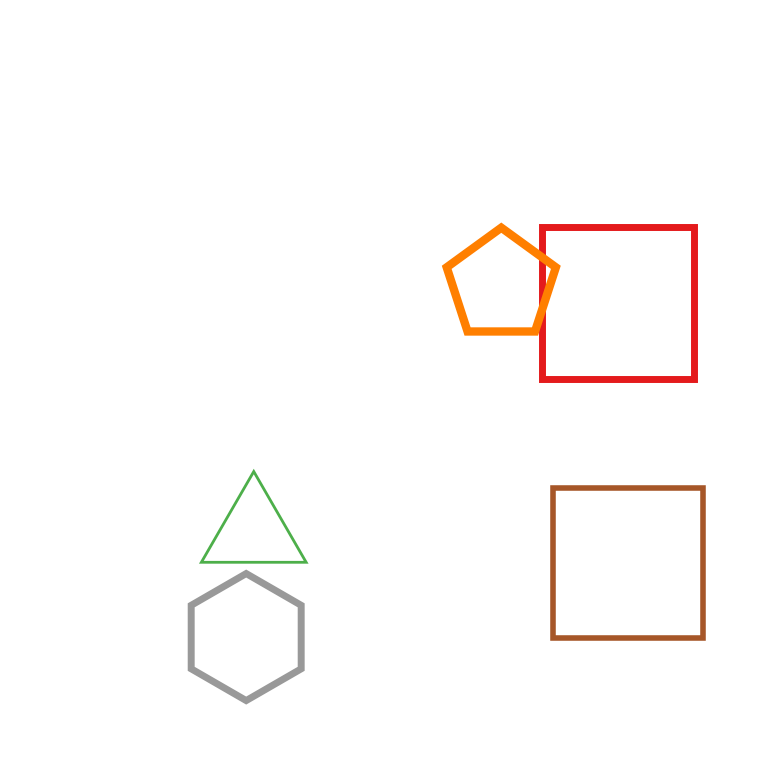[{"shape": "square", "thickness": 2.5, "radius": 0.49, "center": [0.802, 0.606]}, {"shape": "triangle", "thickness": 1, "radius": 0.39, "center": [0.33, 0.309]}, {"shape": "pentagon", "thickness": 3, "radius": 0.37, "center": [0.651, 0.63]}, {"shape": "square", "thickness": 2, "radius": 0.49, "center": [0.815, 0.269]}, {"shape": "hexagon", "thickness": 2.5, "radius": 0.41, "center": [0.32, 0.173]}]